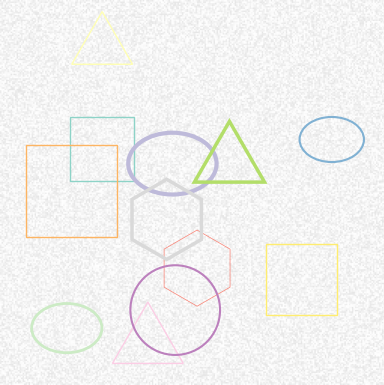[{"shape": "square", "thickness": 1, "radius": 0.41, "center": [0.264, 0.612]}, {"shape": "triangle", "thickness": 1, "radius": 0.46, "center": [0.265, 0.879]}, {"shape": "oval", "thickness": 3, "radius": 0.57, "center": [0.448, 0.575]}, {"shape": "hexagon", "thickness": 0.5, "radius": 0.49, "center": [0.512, 0.304]}, {"shape": "oval", "thickness": 1.5, "radius": 0.42, "center": [0.862, 0.638]}, {"shape": "square", "thickness": 1, "radius": 0.59, "center": [0.186, 0.504]}, {"shape": "triangle", "thickness": 2.5, "radius": 0.53, "center": [0.596, 0.58]}, {"shape": "triangle", "thickness": 1, "radius": 0.53, "center": [0.384, 0.109]}, {"shape": "hexagon", "thickness": 2.5, "radius": 0.52, "center": [0.433, 0.43]}, {"shape": "circle", "thickness": 1.5, "radius": 0.58, "center": [0.455, 0.195]}, {"shape": "oval", "thickness": 2, "radius": 0.46, "center": [0.173, 0.148]}, {"shape": "square", "thickness": 1, "radius": 0.46, "center": [0.783, 0.274]}]